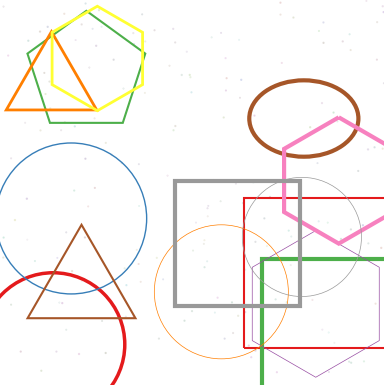[{"shape": "square", "thickness": 1.5, "radius": 0.98, "center": [0.829, 0.291]}, {"shape": "circle", "thickness": 2.5, "radius": 0.93, "center": [0.138, 0.105]}, {"shape": "circle", "thickness": 1, "radius": 0.98, "center": [0.185, 0.433]}, {"shape": "pentagon", "thickness": 1.5, "radius": 0.8, "center": [0.224, 0.811]}, {"shape": "square", "thickness": 3, "radius": 0.92, "center": [0.865, 0.142]}, {"shape": "hexagon", "thickness": 0.5, "radius": 0.95, "center": [0.82, 0.211]}, {"shape": "triangle", "thickness": 2, "radius": 0.68, "center": [0.134, 0.782]}, {"shape": "circle", "thickness": 0.5, "radius": 0.87, "center": [0.575, 0.242]}, {"shape": "hexagon", "thickness": 2, "radius": 0.68, "center": [0.253, 0.848]}, {"shape": "triangle", "thickness": 1.5, "radius": 0.81, "center": [0.212, 0.254]}, {"shape": "oval", "thickness": 3, "radius": 0.71, "center": [0.789, 0.692]}, {"shape": "hexagon", "thickness": 3, "radius": 0.82, "center": [0.88, 0.531]}, {"shape": "square", "thickness": 3, "radius": 0.81, "center": [0.616, 0.367]}, {"shape": "circle", "thickness": 0.5, "radius": 0.77, "center": [0.784, 0.385]}]